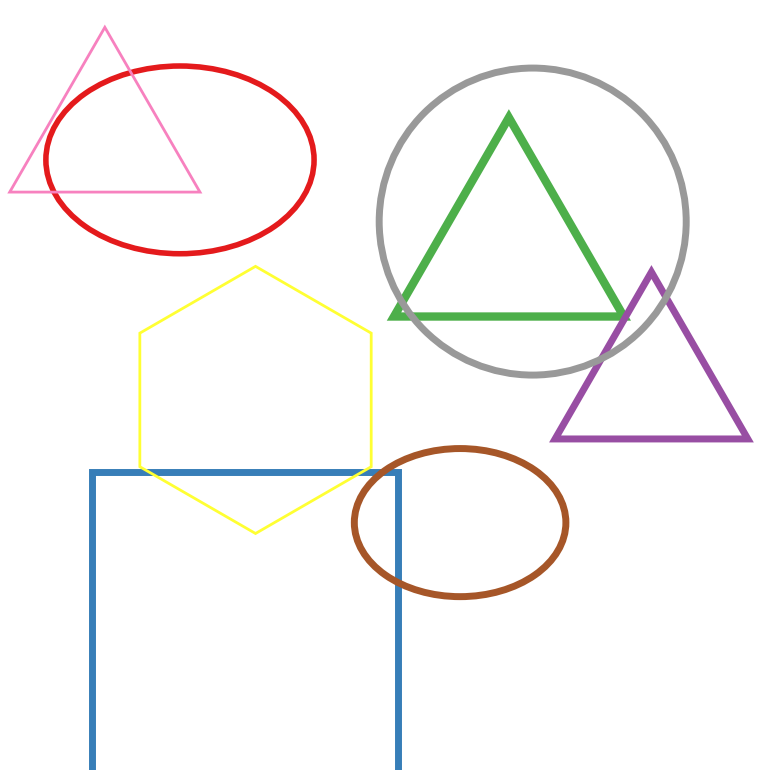[{"shape": "oval", "thickness": 2, "radius": 0.87, "center": [0.234, 0.792]}, {"shape": "square", "thickness": 2.5, "radius": 0.99, "center": [0.318, 0.189]}, {"shape": "triangle", "thickness": 3, "radius": 0.86, "center": [0.661, 0.675]}, {"shape": "triangle", "thickness": 2.5, "radius": 0.72, "center": [0.846, 0.502]}, {"shape": "hexagon", "thickness": 1, "radius": 0.87, "center": [0.332, 0.481]}, {"shape": "oval", "thickness": 2.5, "radius": 0.69, "center": [0.598, 0.321]}, {"shape": "triangle", "thickness": 1, "radius": 0.71, "center": [0.136, 0.822]}, {"shape": "circle", "thickness": 2.5, "radius": 1.0, "center": [0.692, 0.712]}]